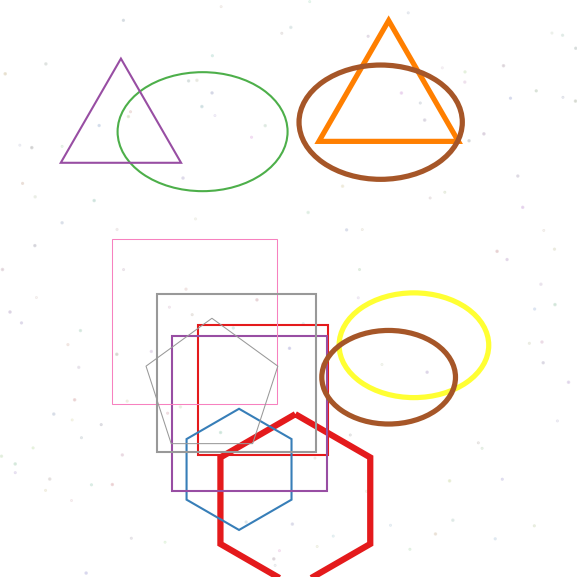[{"shape": "square", "thickness": 1, "radius": 0.56, "center": [0.455, 0.324]}, {"shape": "hexagon", "thickness": 3, "radius": 0.75, "center": [0.511, 0.132]}, {"shape": "hexagon", "thickness": 1, "radius": 0.52, "center": [0.414, 0.186]}, {"shape": "oval", "thickness": 1, "radius": 0.74, "center": [0.351, 0.771]}, {"shape": "square", "thickness": 1, "radius": 0.67, "center": [0.433, 0.283]}, {"shape": "triangle", "thickness": 1, "radius": 0.6, "center": [0.209, 0.777]}, {"shape": "triangle", "thickness": 2.5, "radius": 0.7, "center": [0.673, 0.824]}, {"shape": "oval", "thickness": 2.5, "radius": 0.65, "center": [0.717, 0.401]}, {"shape": "oval", "thickness": 2.5, "radius": 0.58, "center": [0.673, 0.346]}, {"shape": "oval", "thickness": 2.5, "radius": 0.71, "center": [0.659, 0.788]}, {"shape": "square", "thickness": 0.5, "radius": 0.71, "center": [0.336, 0.442]}, {"shape": "pentagon", "thickness": 0.5, "radius": 0.6, "center": [0.367, 0.328]}, {"shape": "square", "thickness": 1, "radius": 0.69, "center": [0.41, 0.353]}]